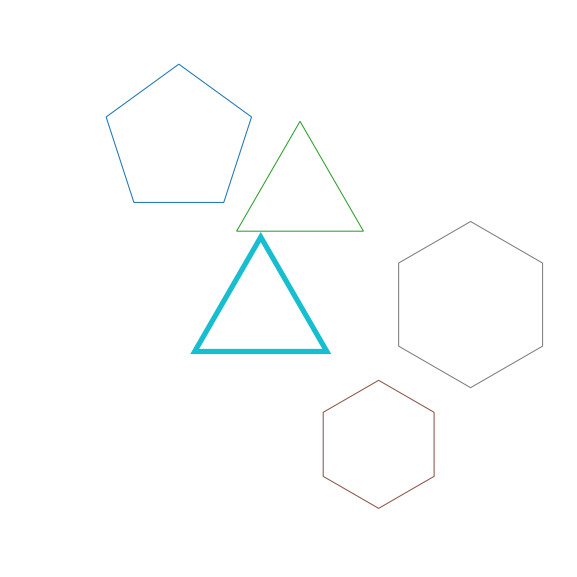[{"shape": "pentagon", "thickness": 0.5, "radius": 0.66, "center": [0.31, 0.756]}, {"shape": "triangle", "thickness": 0.5, "radius": 0.63, "center": [0.52, 0.662]}, {"shape": "hexagon", "thickness": 0.5, "radius": 0.55, "center": [0.656, 0.23]}, {"shape": "hexagon", "thickness": 0.5, "radius": 0.72, "center": [0.815, 0.472]}, {"shape": "triangle", "thickness": 2.5, "radius": 0.66, "center": [0.452, 0.457]}]